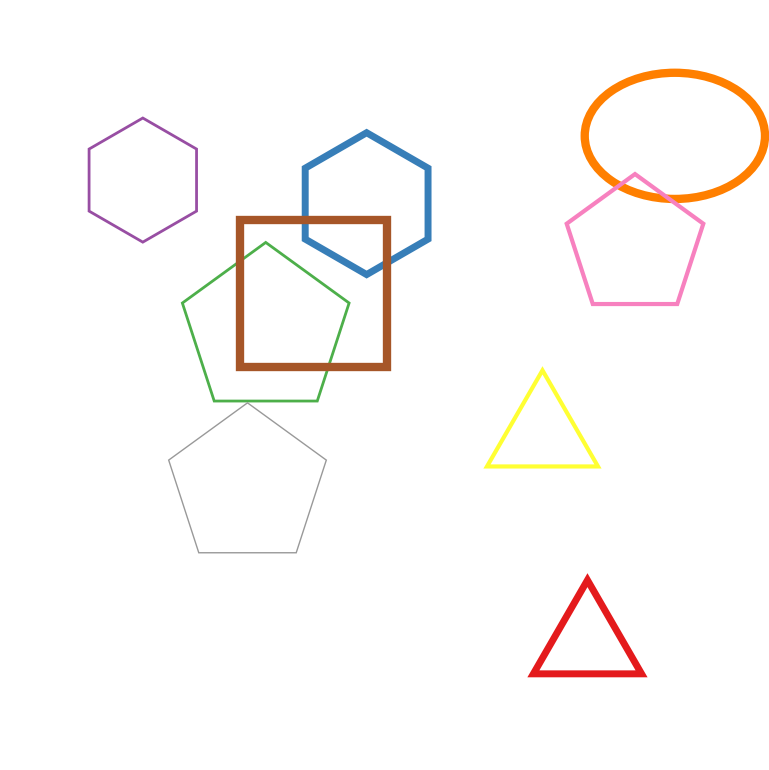[{"shape": "triangle", "thickness": 2.5, "radius": 0.41, "center": [0.763, 0.165]}, {"shape": "hexagon", "thickness": 2.5, "radius": 0.46, "center": [0.476, 0.736]}, {"shape": "pentagon", "thickness": 1, "radius": 0.57, "center": [0.345, 0.571]}, {"shape": "hexagon", "thickness": 1, "radius": 0.4, "center": [0.185, 0.766]}, {"shape": "oval", "thickness": 3, "radius": 0.59, "center": [0.876, 0.824]}, {"shape": "triangle", "thickness": 1.5, "radius": 0.42, "center": [0.705, 0.436]}, {"shape": "square", "thickness": 3, "radius": 0.48, "center": [0.407, 0.619]}, {"shape": "pentagon", "thickness": 1.5, "radius": 0.47, "center": [0.825, 0.681]}, {"shape": "pentagon", "thickness": 0.5, "radius": 0.54, "center": [0.321, 0.369]}]